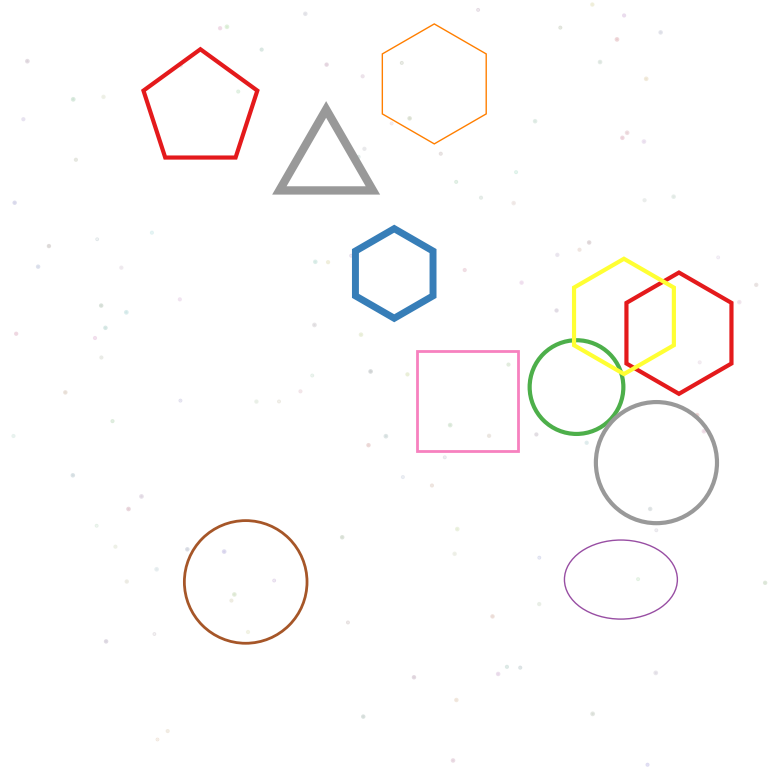[{"shape": "hexagon", "thickness": 1.5, "radius": 0.39, "center": [0.882, 0.567]}, {"shape": "pentagon", "thickness": 1.5, "radius": 0.39, "center": [0.26, 0.858]}, {"shape": "hexagon", "thickness": 2.5, "radius": 0.29, "center": [0.512, 0.645]}, {"shape": "circle", "thickness": 1.5, "radius": 0.3, "center": [0.749, 0.497]}, {"shape": "oval", "thickness": 0.5, "radius": 0.37, "center": [0.806, 0.247]}, {"shape": "hexagon", "thickness": 0.5, "radius": 0.39, "center": [0.564, 0.891]}, {"shape": "hexagon", "thickness": 1.5, "radius": 0.37, "center": [0.81, 0.589]}, {"shape": "circle", "thickness": 1, "radius": 0.4, "center": [0.319, 0.244]}, {"shape": "square", "thickness": 1, "radius": 0.33, "center": [0.607, 0.479]}, {"shape": "triangle", "thickness": 3, "radius": 0.35, "center": [0.424, 0.788]}, {"shape": "circle", "thickness": 1.5, "radius": 0.39, "center": [0.853, 0.399]}]